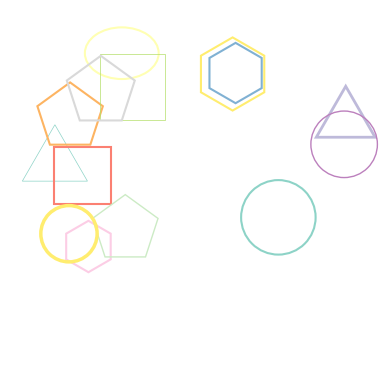[{"shape": "circle", "thickness": 1.5, "radius": 0.48, "center": [0.723, 0.435]}, {"shape": "triangle", "thickness": 0.5, "radius": 0.49, "center": [0.143, 0.578]}, {"shape": "oval", "thickness": 1.5, "radius": 0.48, "center": [0.316, 0.862]}, {"shape": "triangle", "thickness": 2, "radius": 0.44, "center": [0.898, 0.688]}, {"shape": "square", "thickness": 1.5, "radius": 0.37, "center": [0.213, 0.543]}, {"shape": "hexagon", "thickness": 1.5, "radius": 0.39, "center": [0.612, 0.81]}, {"shape": "pentagon", "thickness": 1.5, "radius": 0.45, "center": [0.182, 0.697]}, {"shape": "square", "thickness": 0.5, "radius": 0.42, "center": [0.345, 0.774]}, {"shape": "hexagon", "thickness": 1.5, "radius": 0.33, "center": [0.23, 0.36]}, {"shape": "pentagon", "thickness": 1.5, "radius": 0.46, "center": [0.262, 0.762]}, {"shape": "circle", "thickness": 1, "radius": 0.43, "center": [0.894, 0.625]}, {"shape": "pentagon", "thickness": 1, "radius": 0.45, "center": [0.325, 0.405]}, {"shape": "hexagon", "thickness": 1.5, "radius": 0.47, "center": [0.604, 0.808]}, {"shape": "circle", "thickness": 2.5, "radius": 0.37, "center": [0.179, 0.393]}]